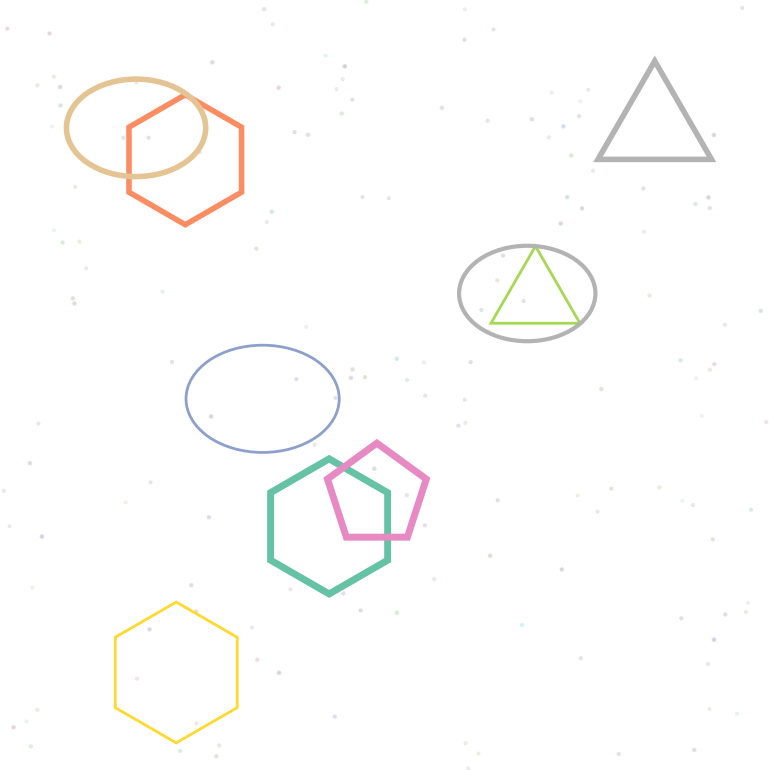[{"shape": "hexagon", "thickness": 2.5, "radius": 0.44, "center": [0.427, 0.316]}, {"shape": "hexagon", "thickness": 2, "radius": 0.42, "center": [0.241, 0.793]}, {"shape": "oval", "thickness": 1, "radius": 0.5, "center": [0.341, 0.482]}, {"shape": "pentagon", "thickness": 2.5, "radius": 0.34, "center": [0.489, 0.357]}, {"shape": "triangle", "thickness": 1, "radius": 0.33, "center": [0.695, 0.614]}, {"shape": "hexagon", "thickness": 1, "radius": 0.46, "center": [0.229, 0.127]}, {"shape": "oval", "thickness": 2, "radius": 0.45, "center": [0.177, 0.834]}, {"shape": "triangle", "thickness": 2, "radius": 0.43, "center": [0.85, 0.836]}, {"shape": "oval", "thickness": 1.5, "radius": 0.44, "center": [0.685, 0.619]}]